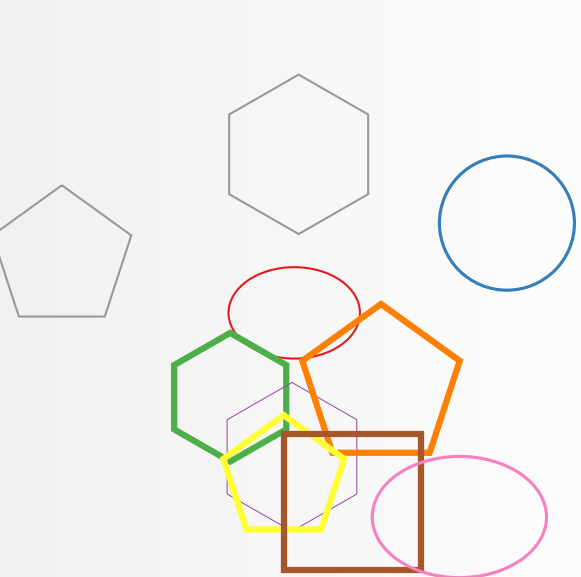[{"shape": "oval", "thickness": 1, "radius": 0.57, "center": [0.506, 0.457]}, {"shape": "circle", "thickness": 1.5, "radius": 0.58, "center": [0.872, 0.613]}, {"shape": "hexagon", "thickness": 3, "radius": 0.56, "center": [0.396, 0.311]}, {"shape": "hexagon", "thickness": 0.5, "radius": 0.64, "center": [0.502, 0.208]}, {"shape": "pentagon", "thickness": 3, "radius": 0.71, "center": [0.656, 0.33]}, {"shape": "pentagon", "thickness": 3, "radius": 0.55, "center": [0.488, 0.171]}, {"shape": "square", "thickness": 3, "radius": 0.59, "center": [0.607, 0.13]}, {"shape": "oval", "thickness": 1.5, "radius": 0.75, "center": [0.79, 0.104]}, {"shape": "hexagon", "thickness": 1, "radius": 0.69, "center": [0.514, 0.732]}, {"shape": "pentagon", "thickness": 1, "radius": 0.63, "center": [0.106, 0.553]}]